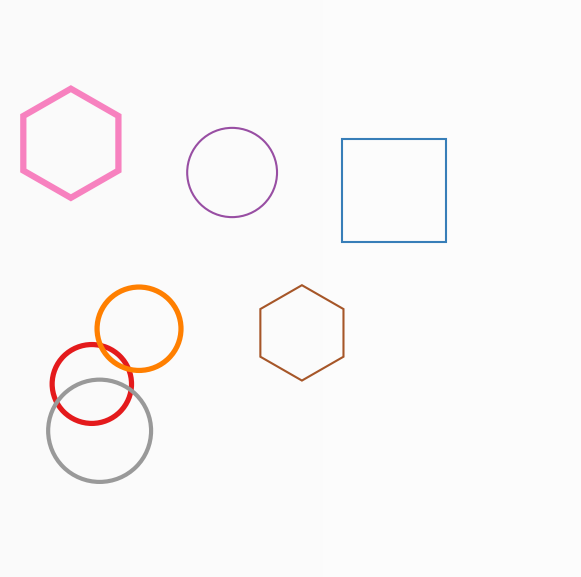[{"shape": "circle", "thickness": 2.5, "radius": 0.34, "center": [0.158, 0.334]}, {"shape": "square", "thickness": 1, "radius": 0.45, "center": [0.677, 0.669]}, {"shape": "circle", "thickness": 1, "radius": 0.39, "center": [0.399, 0.7]}, {"shape": "circle", "thickness": 2.5, "radius": 0.36, "center": [0.239, 0.43]}, {"shape": "hexagon", "thickness": 1, "radius": 0.41, "center": [0.519, 0.423]}, {"shape": "hexagon", "thickness": 3, "radius": 0.47, "center": [0.122, 0.751]}, {"shape": "circle", "thickness": 2, "radius": 0.44, "center": [0.171, 0.253]}]